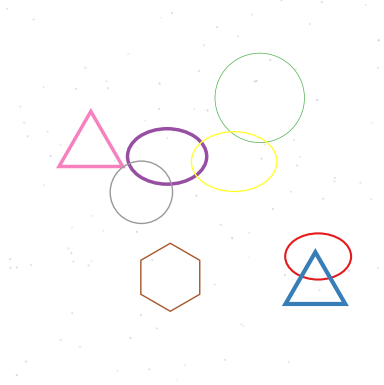[{"shape": "oval", "thickness": 1.5, "radius": 0.43, "center": [0.826, 0.334]}, {"shape": "triangle", "thickness": 3, "radius": 0.45, "center": [0.819, 0.255]}, {"shape": "circle", "thickness": 0.5, "radius": 0.58, "center": [0.675, 0.746]}, {"shape": "oval", "thickness": 2.5, "radius": 0.51, "center": [0.434, 0.594]}, {"shape": "oval", "thickness": 1, "radius": 0.55, "center": [0.608, 0.58]}, {"shape": "hexagon", "thickness": 1, "radius": 0.44, "center": [0.442, 0.28]}, {"shape": "triangle", "thickness": 2.5, "radius": 0.48, "center": [0.236, 0.615]}, {"shape": "circle", "thickness": 1, "radius": 0.41, "center": [0.367, 0.501]}]